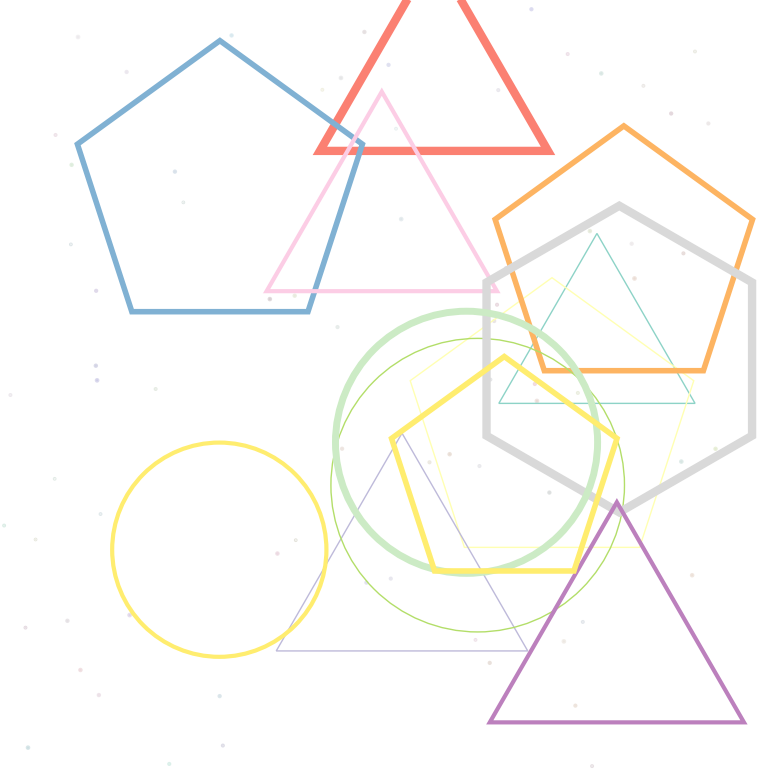[{"shape": "triangle", "thickness": 0.5, "radius": 0.74, "center": [0.775, 0.55]}, {"shape": "pentagon", "thickness": 0.5, "radius": 0.97, "center": [0.717, 0.446]}, {"shape": "triangle", "thickness": 0.5, "radius": 0.94, "center": [0.522, 0.249]}, {"shape": "triangle", "thickness": 3, "radius": 0.86, "center": [0.564, 0.89]}, {"shape": "pentagon", "thickness": 2, "radius": 0.97, "center": [0.286, 0.753]}, {"shape": "pentagon", "thickness": 2, "radius": 0.88, "center": [0.81, 0.661]}, {"shape": "circle", "thickness": 0.5, "radius": 0.95, "center": [0.62, 0.37]}, {"shape": "triangle", "thickness": 1.5, "radius": 0.86, "center": [0.496, 0.708]}, {"shape": "hexagon", "thickness": 3, "radius": 1.0, "center": [0.804, 0.534]}, {"shape": "triangle", "thickness": 1.5, "radius": 0.95, "center": [0.801, 0.157]}, {"shape": "circle", "thickness": 2.5, "radius": 0.85, "center": [0.606, 0.426]}, {"shape": "pentagon", "thickness": 2, "radius": 0.77, "center": [0.655, 0.383]}, {"shape": "circle", "thickness": 1.5, "radius": 0.7, "center": [0.285, 0.286]}]